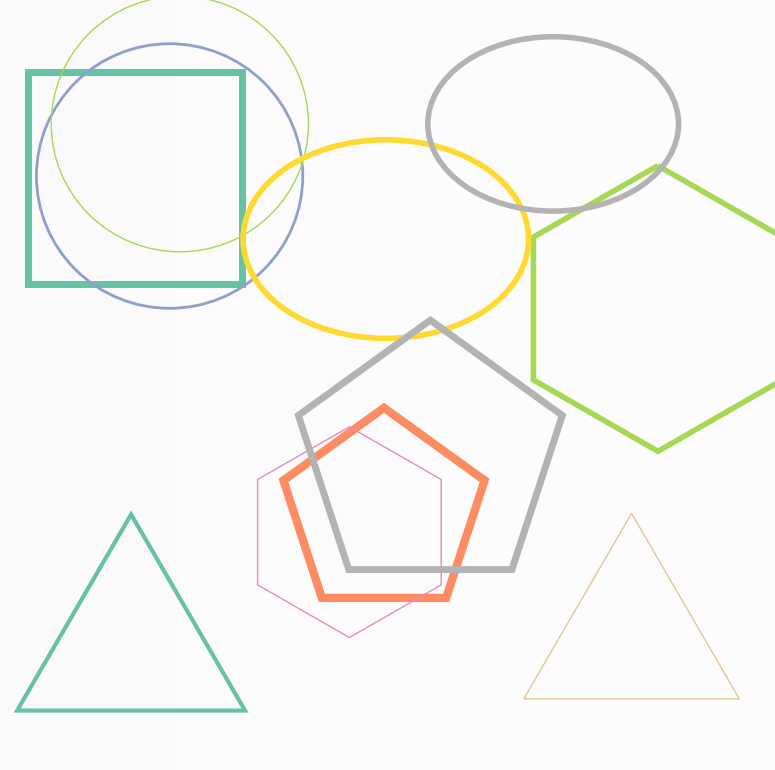[{"shape": "triangle", "thickness": 1.5, "radius": 0.85, "center": [0.169, 0.162]}, {"shape": "square", "thickness": 2.5, "radius": 0.69, "center": [0.174, 0.769]}, {"shape": "pentagon", "thickness": 3, "radius": 0.68, "center": [0.495, 0.334]}, {"shape": "circle", "thickness": 1, "radius": 0.86, "center": [0.219, 0.771]}, {"shape": "hexagon", "thickness": 0.5, "radius": 0.68, "center": [0.451, 0.309]}, {"shape": "circle", "thickness": 0.5, "radius": 0.83, "center": [0.232, 0.839]}, {"shape": "hexagon", "thickness": 2, "radius": 0.93, "center": [0.849, 0.599]}, {"shape": "oval", "thickness": 2, "radius": 0.92, "center": [0.498, 0.689]}, {"shape": "triangle", "thickness": 0.5, "radius": 0.8, "center": [0.815, 0.173]}, {"shape": "oval", "thickness": 2, "radius": 0.81, "center": [0.714, 0.839]}, {"shape": "pentagon", "thickness": 2.5, "radius": 0.9, "center": [0.555, 0.405]}]